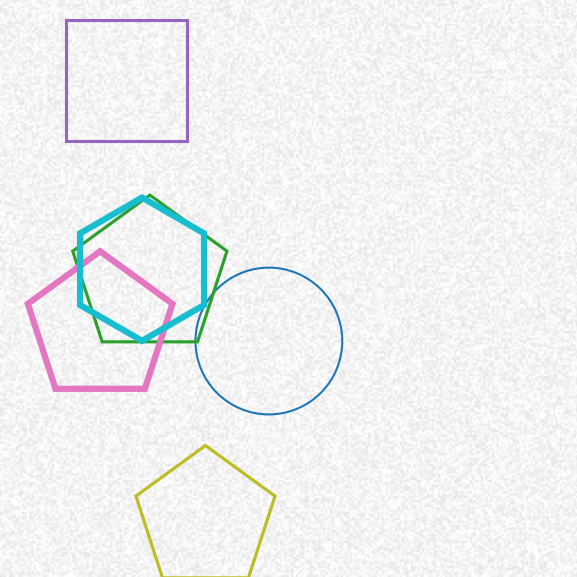[{"shape": "circle", "thickness": 1, "radius": 0.64, "center": [0.466, 0.409]}, {"shape": "pentagon", "thickness": 1.5, "radius": 0.7, "center": [0.259, 0.521]}, {"shape": "square", "thickness": 1.5, "radius": 0.52, "center": [0.219, 0.86]}, {"shape": "pentagon", "thickness": 3, "radius": 0.66, "center": [0.173, 0.432]}, {"shape": "pentagon", "thickness": 1.5, "radius": 0.63, "center": [0.356, 0.101]}, {"shape": "hexagon", "thickness": 3, "radius": 0.62, "center": [0.246, 0.533]}]